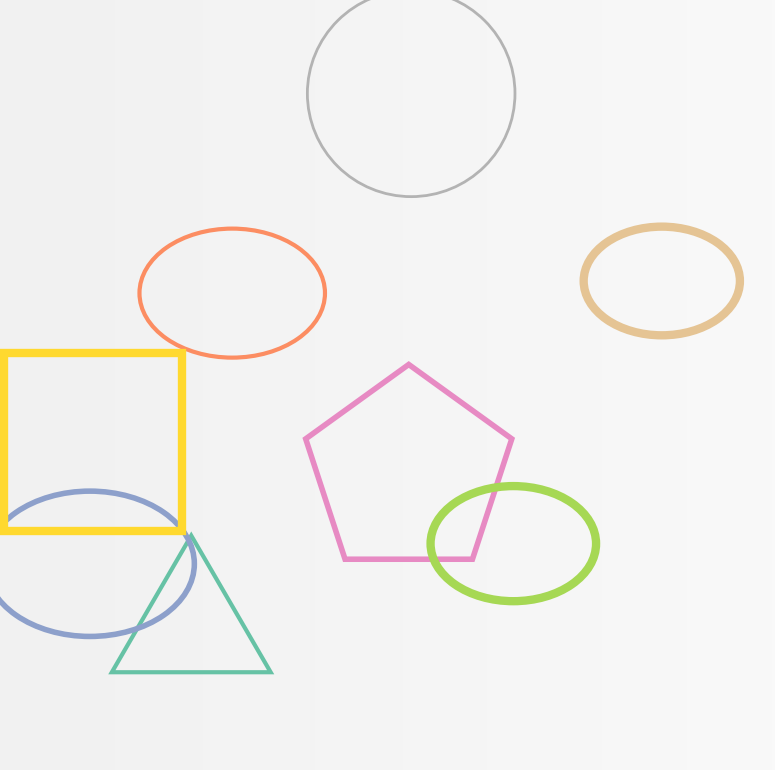[{"shape": "triangle", "thickness": 1.5, "radius": 0.59, "center": [0.247, 0.186]}, {"shape": "oval", "thickness": 1.5, "radius": 0.6, "center": [0.3, 0.619]}, {"shape": "oval", "thickness": 2, "radius": 0.67, "center": [0.116, 0.268]}, {"shape": "pentagon", "thickness": 2, "radius": 0.7, "center": [0.527, 0.387]}, {"shape": "oval", "thickness": 3, "radius": 0.53, "center": [0.662, 0.294]}, {"shape": "square", "thickness": 3, "radius": 0.58, "center": [0.12, 0.426]}, {"shape": "oval", "thickness": 3, "radius": 0.5, "center": [0.854, 0.635]}, {"shape": "circle", "thickness": 1, "radius": 0.67, "center": [0.531, 0.879]}]